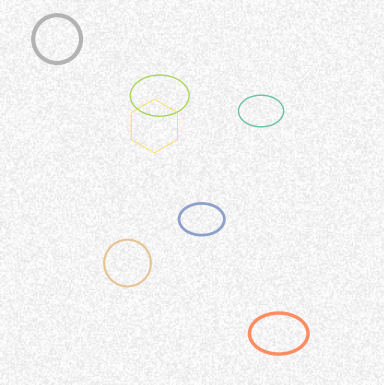[{"shape": "oval", "thickness": 1, "radius": 0.29, "center": [0.678, 0.712]}, {"shape": "oval", "thickness": 2.5, "radius": 0.38, "center": [0.724, 0.134]}, {"shape": "oval", "thickness": 2, "radius": 0.29, "center": [0.524, 0.43]}, {"shape": "oval", "thickness": 1, "radius": 0.38, "center": [0.415, 0.752]}, {"shape": "hexagon", "thickness": 0.5, "radius": 0.35, "center": [0.401, 0.673]}, {"shape": "circle", "thickness": 1.5, "radius": 0.3, "center": [0.331, 0.317]}, {"shape": "circle", "thickness": 3, "radius": 0.31, "center": [0.148, 0.898]}]